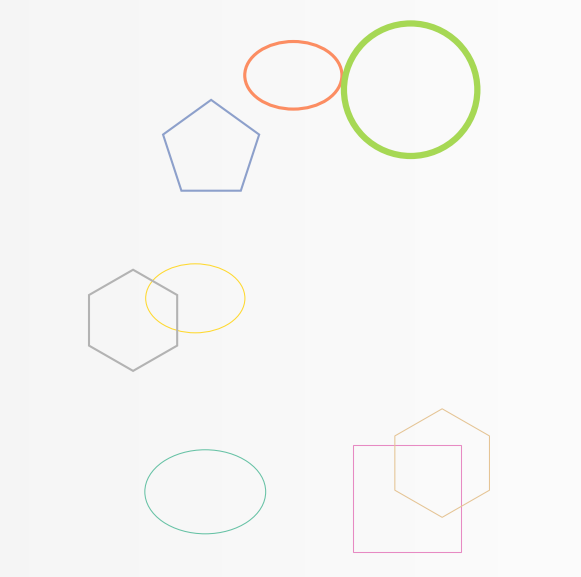[{"shape": "oval", "thickness": 0.5, "radius": 0.52, "center": [0.353, 0.148]}, {"shape": "oval", "thickness": 1.5, "radius": 0.42, "center": [0.505, 0.869]}, {"shape": "pentagon", "thickness": 1, "radius": 0.43, "center": [0.363, 0.739]}, {"shape": "square", "thickness": 0.5, "radius": 0.47, "center": [0.701, 0.136]}, {"shape": "circle", "thickness": 3, "radius": 0.57, "center": [0.707, 0.844]}, {"shape": "oval", "thickness": 0.5, "radius": 0.43, "center": [0.336, 0.483]}, {"shape": "hexagon", "thickness": 0.5, "radius": 0.47, "center": [0.761, 0.197]}, {"shape": "hexagon", "thickness": 1, "radius": 0.44, "center": [0.229, 0.444]}]